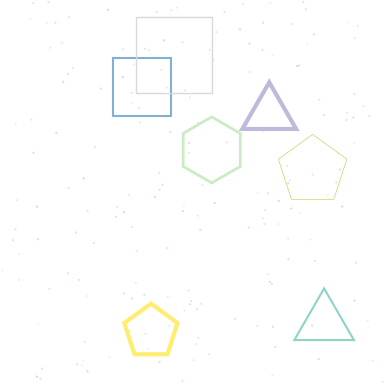[{"shape": "triangle", "thickness": 1.5, "radius": 0.45, "center": [0.842, 0.161]}, {"shape": "triangle", "thickness": 3, "radius": 0.4, "center": [0.699, 0.705]}, {"shape": "square", "thickness": 1.5, "radius": 0.37, "center": [0.369, 0.774]}, {"shape": "pentagon", "thickness": 0.5, "radius": 0.47, "center": [0.812, 0.558]}, {"shape": "square", "thickness": 1, "radius": 0.49, "center": [0.452, 0.857]}, {"shape": "hexagon", "thickness": 2, "radius": 0.43, "center": [0.55, 0.611]}, {"shape": "pentagon", "thickness": 3, "radius": 0.36, "center": [0.392, 0.139]}]